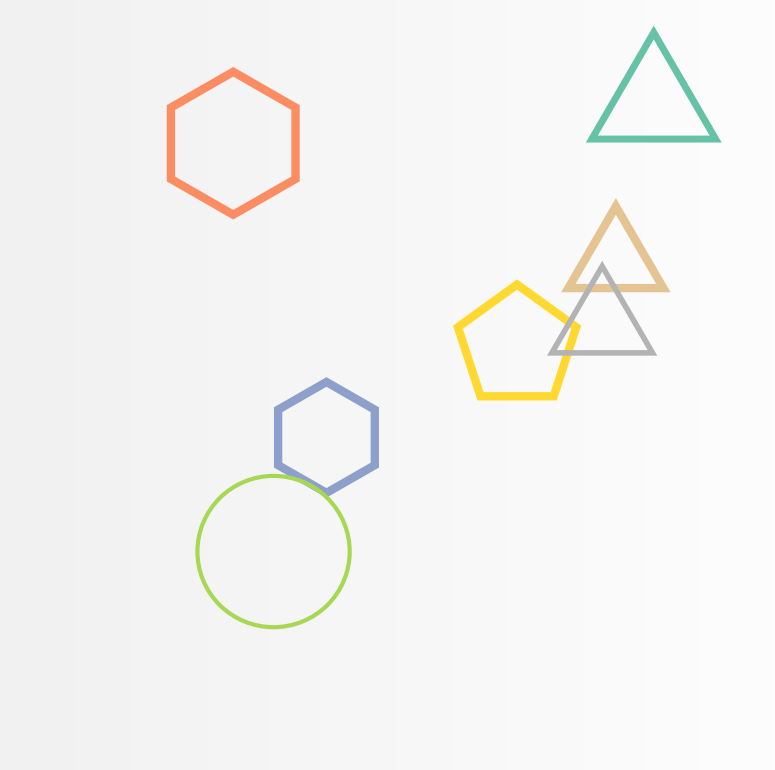[{"shape": "triangle", "thickness": 2.5, "radius": 0.46, "center": [0.844, 0.866]}, {"shape": "hexagon", "thickness": 3, "radius": 0.46, "center": [0.301, 0.814]}, {"shape": "hexagon", "thickness": 3, "radius": 0.36, "center": [0.421, 0.432]}, {"shape": "circle", "thickness": 1.5, "radius": 0.49, "center": [0.353, 0.284]}, {"shape": "pentagon", "thickness": 3, "radius": 0.4, "center": [0.667, 0.55]}, {"shape": "triangle", "thickness": 3, "radius": 0.35, "center": [0.795, 0.661]}, {"shape": "triangle", "thickness": 2, "radius": 0.37, "center": [0.777, 0.579]}]